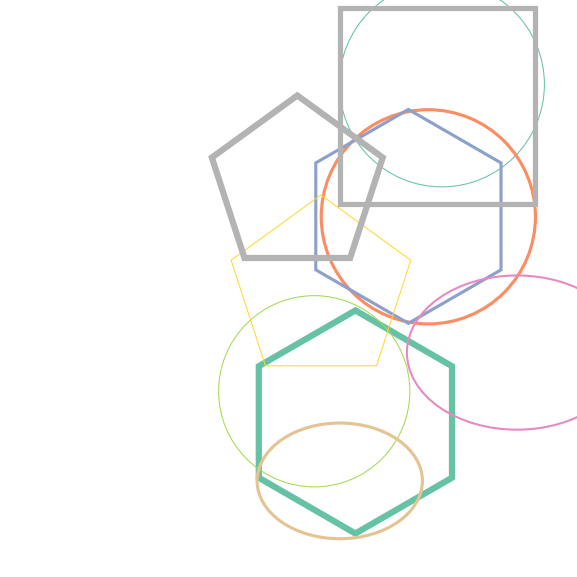[{"shape": "hexagon", "thickness": 3, "radius": 0.97, "center": [0.615, 0.268]}, {"shape": "circle", "thickness": 0.5, "radius": 0.89, "center": [0.765, 0.853]}, {"shape": "circle", "thickness": 1.5, "radius": 0.93, "center": [0.742, 0.624]}, {"shape": "hexagon", "thickness": 1.5, "radius": 0.93, "center": [0.707, 0.624]}, {"shape": "oval", "thickness": 1, "radius": 0.95, "center": [0.895, 0.389]}, {"shape": "circle", "thickness": 0.5, "radius": 0.83, "center": [0.544, 0.322]}, {"shape": "pentagon", "thickness": 0.5, "radius": 0.82, "center": [0.556, 0.498]}, {"shape": "oval", "thickness": 1.5, "radius": 0.72, "center": [0.588, 0.166]}, {"shape": "pentagon", "thickness": 3, "radius": 0.78, "center": [0.515, 0.678]}, {"shape": "square", "thickness": 2.5, "radius": 0.84, "center": [0.757, 0.816]}]